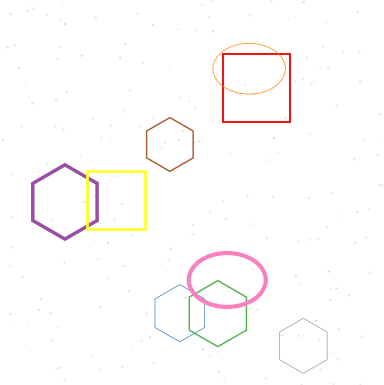[{"shape": "square", "thickness": 1.5, "radius": 0.44, "center": [0.667, 0.771]}, {"shape": "hexagon", "thickness": 0.5, "radius": 0.37, "center": [0.467, 0.187]}, {"shape": "hexagon", "thickness": 1, "radius": 0.43, "center": [0.566, 0.185]}, {"shape": "hexagon", "thickness": 2.5, "radius": 0.48, "center": [0.169, 0.475]}, {"shape": "oval", "thickness": 0.5, "radius": 0.47, "center": [0.647, 0.821]}, {"shape": "square", "thickness": 2, "radius": 0.37, "center": [0.301, 0.481]}, {"shape": "hexagon", "thickness": 1, "radius": 0.35, "center": [0.441, 0.625]}, {"shape": "oval", "thickness": 3, "radius": 0.5, "center": [0.59, 0.273]}, {"shape": "hexagon", "thickness": 0.5, "radius": 0.36, "center": [0.788, 0.102]}]